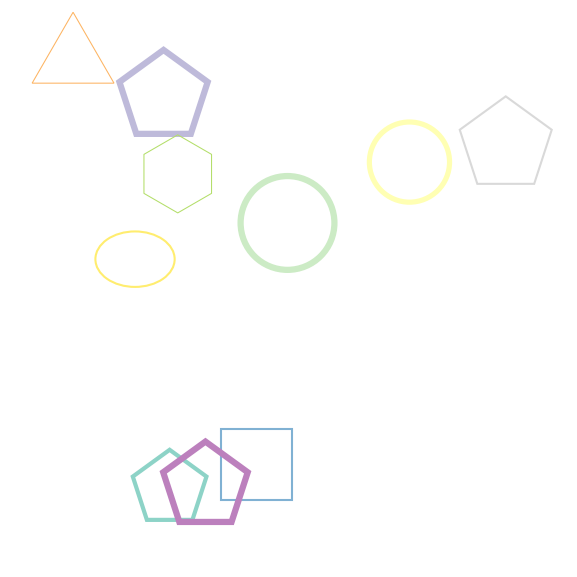[{"shape": "pentagon", "thickness": 2, "radius": 0.34, "center": [0.294, 0.153]}, {"shape": "circle", "thickness": 2.5, "radius": 0.35, "center": [0.709, 0.718]}, {"shape": "pentagon", "thickness": 3, "radius": 0.4, "center": [0.283, 0.832]}, {"shape": "square", "thickness": 1, "radius": 0.31, "center": [0.444, 0.195]}, {"shape": "triangle", "thickness": 0.5, "radius": 0.41, "center": [0.127, 0.896]}, {"shape": "hexagon", "thickness": 0.5, "radius": 0.34, "center": [0.308, 0.698]}, {"shape": "pentagon", "thickness": 1, "radius": 0.42, "center": [0.876, 0.749]}, {"shape": "pentagon", "thickness": 3, "radius": 0.38, "center": [0.356, 0.158]}, {"shape": "circle", "thickness": 3, "radius": 0.41, "center": [0.498, 0.613]}, {"shape": "oval", "thickness": 1, "radius": 0.34, "center": [0.234, 0.55]}]